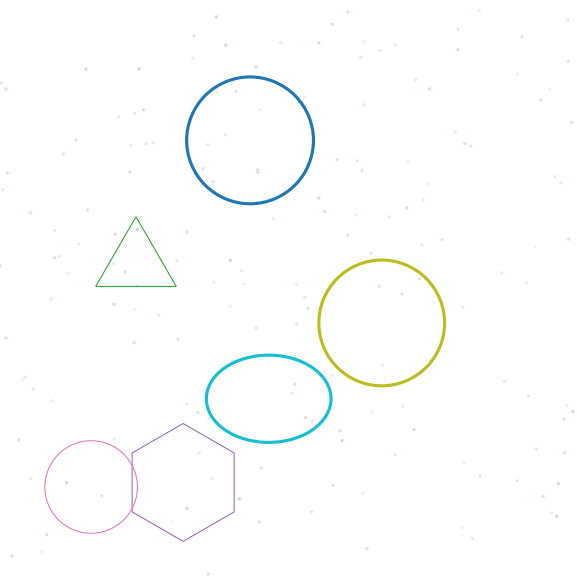[{"shape": "circle", "thickness": 1.5, "radius": 0.55, "center": [0.433, 0.756]}, {"shape": "triangle", "thickness": 0.5, "radius": 0.4, "center": [0.235, 0.543]}, {"shape": "hexagon", "thickness": 0.5, "radius": 0.51, "center": [0.317, 0.164]}, {"shape": "circle", "thickness": 0.5, "radius": 0.4, "center": [0.158, 0.156]}, {"shape": "circle", "thickness": 1.5, "radius": 0.54, "center": [0.661, 0.44]}, {"shape": "oval", "thickness": 1.5, "radius": 0.54, "center": [0.465, 0.309]}]